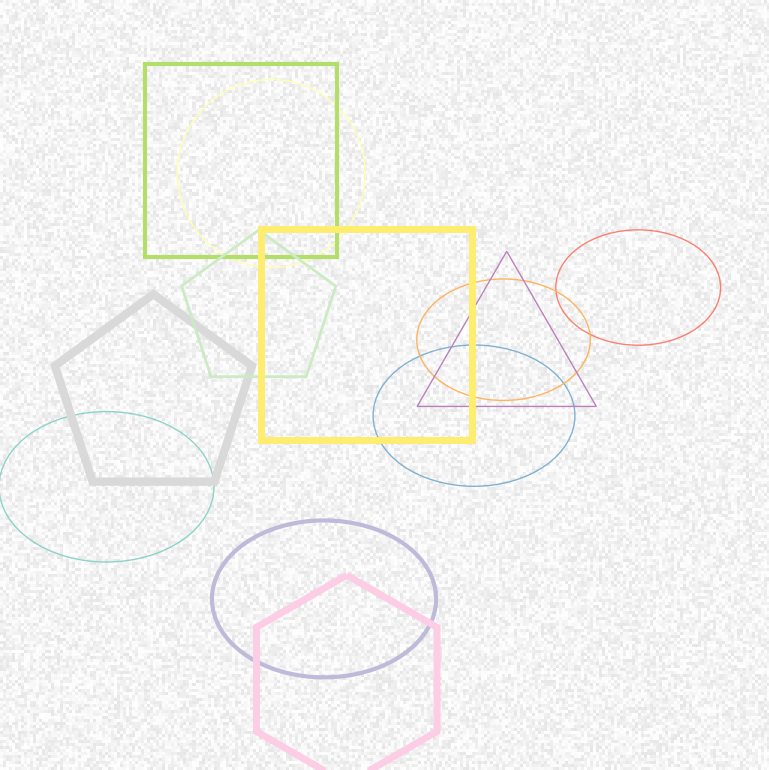[{"shape": "oval", "thickness": 0.5, "radius": 0.7, "center": [0.138, 0.368]}, {"shape": "circle", "thickness": 0.5, "radius": 0.61, "center": [0.352, 0.775]}, {"shape": "oval", "thickness": 1.5, "radius": 0.73, "center": [0.421, 0.222]}, {"shape": "oval", "thickness": 0.5, "radius": 0.54, "center": [0.829, 0.627]}, {"shape": "oval", "thickness": 0.5, "radius": 0.66, "center": [0.616, 0.46]}, {"shape": "oval", "thickness": 0.5, "radius": 0.56, "center": [0.654, 0.559]}, {"shape": "square", "thickness": 1.5, "radius": 0.62, "center": [0.313, 0.791]}, {"shape": "hexagon", "thickness": 2.5, "radius": 0.68, "center": [0.45, 0.118]}, {"shape": "pentagon", "thickness": 3, "radius": 0.67, "center": [0.199, 0.483]}, {"shape": "triangle", "thickness": 0.5, "radius": 0.67, "center": [0.658, 0.539]}, {"shape": "pentagon", "thickness": 1, "radius": 0.53, "center": [0.336, 0.596]}, {"shape": "square", "thickness": 2.5, "radius": 0.68, "center": [0.476, 0.565]}]